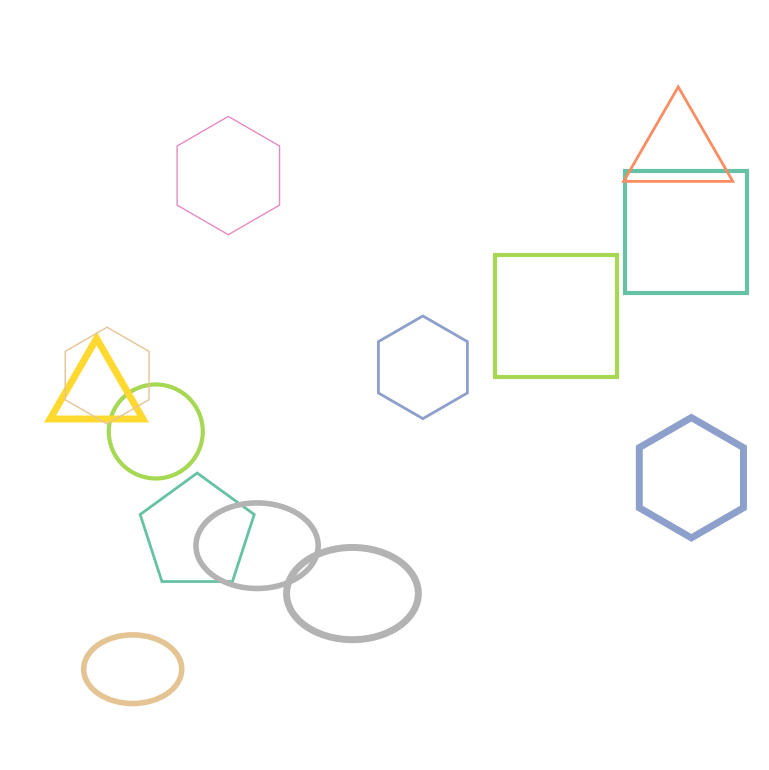[{"shape": "square", "thickness": 1.5, "radius": 0.4, "center": [0.89, 0.699]}, {"shape": "pentagon", "thickness": 1, "radius": 0.39, "center": [0.256, 0.308]}, {"shape": "triangle", "thickness": 1, "radius": 0.41, "center": [0.881, 0.805]}, {"shape": "hexagon", "thickness": 2.5, "radius": 0.39, "center": [0.898, 0.38]}, {"shape": "hexagon", "thickness": 1, "radius": 0.33, "center": [0.549, 0.523]}, {"shape": "hexagon", "thickness": 0.5, "radius": 0.38, "center": [0.297, 0.772]}, {"shape": "square", "thickness": 1.5, "radius": 0.39, "center": [0.722, 0.59]}, {"shape": "circle", "thickness": 1.5, "radius": 0.31, "center": [0.202, 0.44]}, {"shape": "triangle", "thickness": 2.5, "radius": 0.35, "center": [0.125, 0.491]}, {"shape": "hexagon", "thickness": 0.5, "radius": 0.31, "center": [0.139, 0.512]}, {"shape": "oval", "thickness": 2, "radius": 0.32, "center": [0.172, 0.131]}, {"shape": "oval", "thickness": 2, "radius": 0.4, "center": [0.334, 0.291]}, {"shape": "oval", "thickness": 2.5, "radius": 0.43, "center": [0.458, 0.229]}]